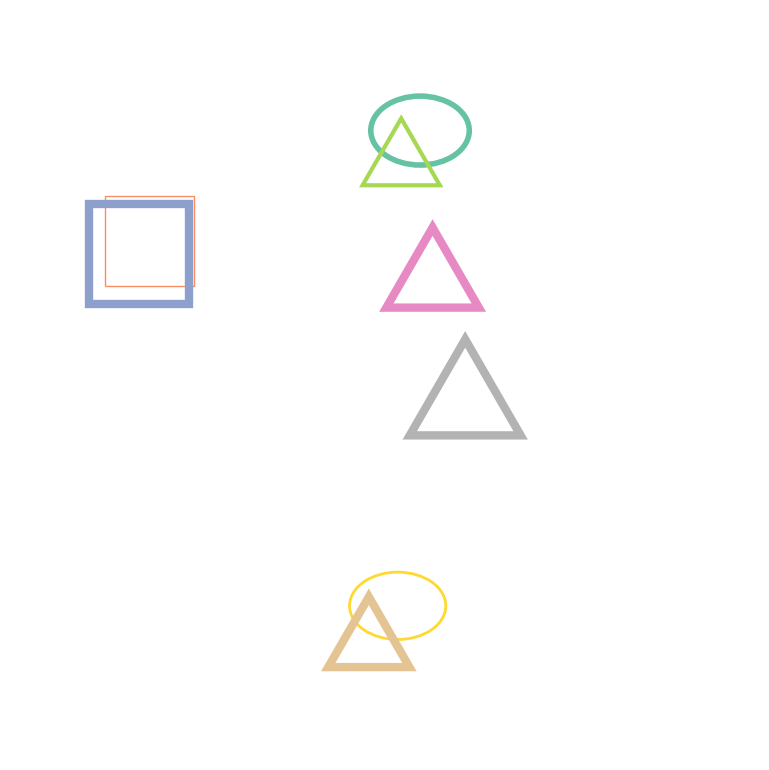[{"shape": "oval", "thickness": 2, "radius": 0.32, "center": [0.545, 0.83]}, {"shape": "square", "thickness": 0.5, "radius": 0.29, "center": [0.194, 0.687]}, {"shape": "square", "thickness": 3, "radius": 0.33, "center": [0.181, 0.67]}, {"shape": "triangle", "thickness": 3, "radius": 0.35, "center": [0.562, 0.635]}, {"shape": "triangle", "thickness": 1.5, "radius": 0.29, "center": [0.521, 0.788]}, {"shape": "oval", "thickness": 1, "radius": 0.31, "center": [0.516, 0.213]}, {"shape": "triangle", "thickness": 3, "radius": 0.3, "center": [0.479, 0.164]}, {"shape": "triangle", "thickness": 3, "radius": 0.42, "center": [0.604, 0.476]}]